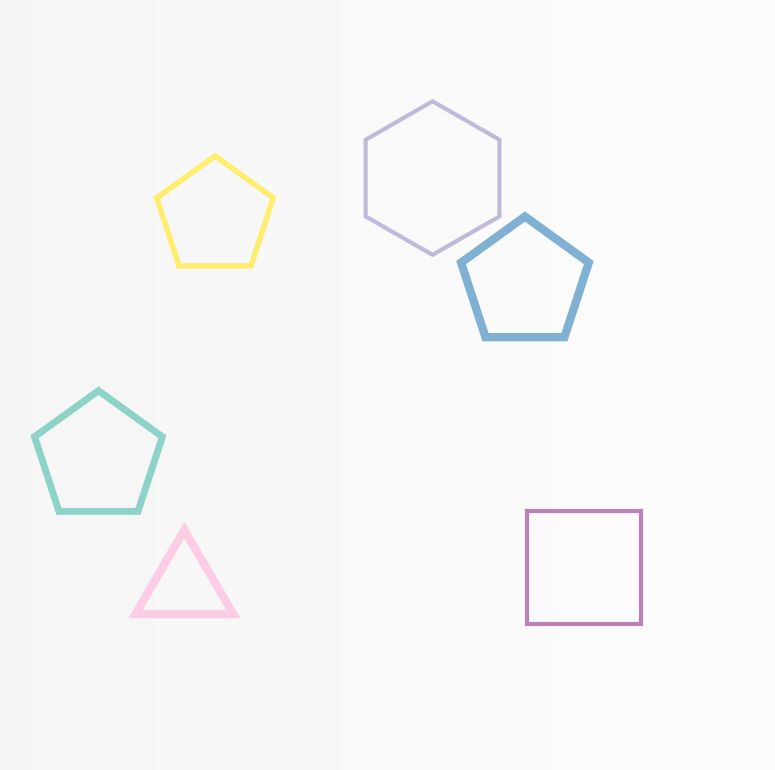[{"shape": "pentagon", "thickness": 2.5, "radius": 0.43, "center": [0.127, 0.406]}, {"shape": "hexagon", "thickness": 1.5, "radius": 0.5, "center": [0.558, 0.769]}, {"shape": "pentagon", "thickness": 3, "radius": 0.43, "center": [0.677, 0.632]}, {"shape": "triangle", "thickness": 3, "radius": 0.36, "center": [0.238, 0.239]}, {"shape": "square", "thickness": 1.5, "radius": 0.37, "center": [0.753, 0.263]}, {"shape": "pentagon", "thickness": 2, "radius": 0.39, "center": [0.277, 0.719]}]